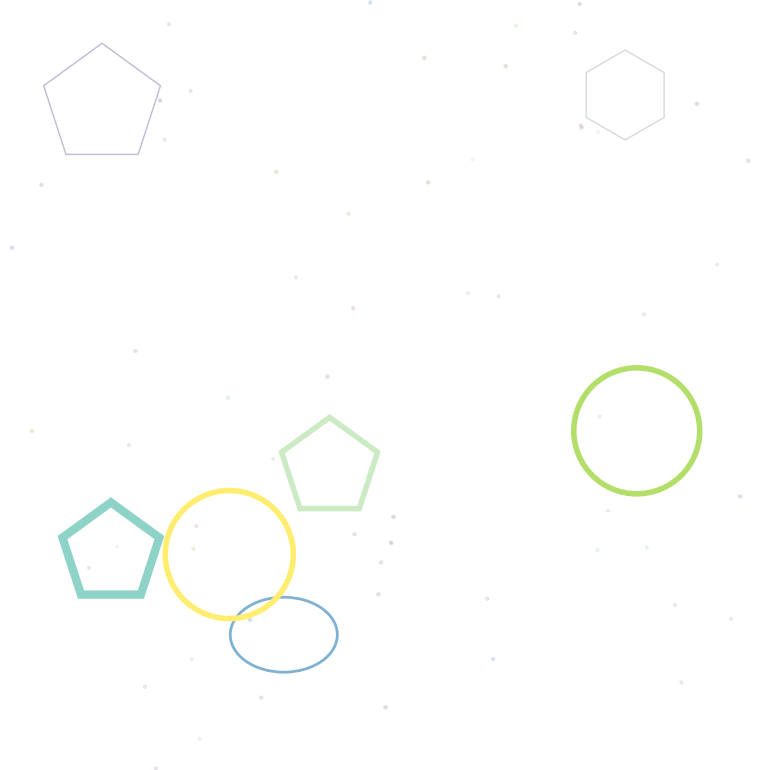[{"shape": "pentagon", "thickness": 3, "radius": 0.33, "center": [0.144, 0.281]}, {"shape": "pentagon", "thickness": 0.5, "radius": 0.4, "center": [0.133, 0.864]}, {"shape": "oval", "thickness": 1, "radius": 0.35, "center": [0.369, 0.176]}, {"shape": "circle", "thickness": 2, "radius": 0.41, "center": [0.827, 0.44]}, {"shape": "hexagon", "thickness": 0.5, "radius": 0.29, "center": [0.812, 0.877]}, {"shape": "pentagon", "thickness": 2, "radius": 0.33, "center": [0.428, 0.392]}, {"shape": "circle", "thickness": 2, "radius": 0.42, "center": [0.298, 0.28]}]